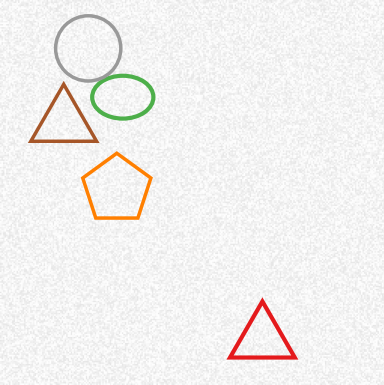[{"shape": "triangle", "thickness": 3, "radius": 0.49, "center": [0.682, 0.12]}, {"shape": "oval", "thickness": 3, "radius": 0.4, "center": [0.319, 0.748]}, {"shape": "pentagon", "thickness": 2.5, "radius": 0.47, "center": [0.303, 0.509]}, {"shape": "triangle", "thickness": 2.5, "radius": 0.49, "center": [0.166, 0.682]}, {"shape": "circle", "thickness": 2.5, "radius": 0.42, "center": [0.229, 0.874]}]